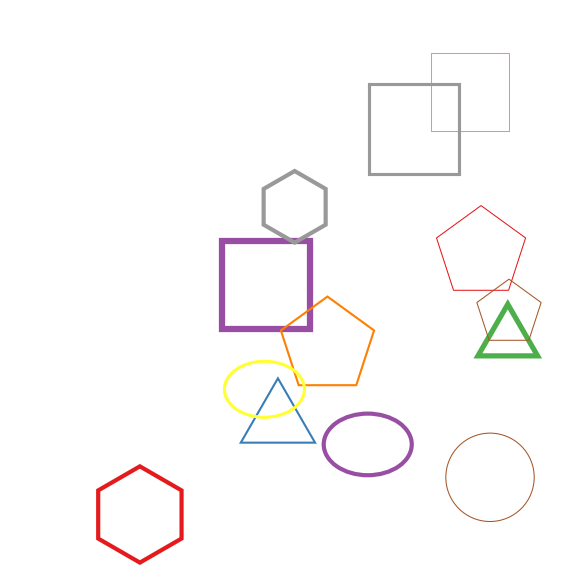[{"shape": "hexagon", "thickness": 2, "radius": 0.42, "center": [0.242, 0.108]}, {"shape": "pentagon", "thickness": 0.5, "radius": 0.41, "center": [0.833, 0.562]}, {"shape": "triangle", "thickness": 1, "radius": 0.37, "center": [0.481, 0.27]}, {"shape": "triangle", "thickness": 2.5, "radius": 0.3, "center": [0.879, 0.413]}, {"shape": "oval", "thickness": 2, "radius": 0.38, "center": [0.637, 0.23]}, {"shape": "square", "thickness": 3, "radius": 0.38, "center": [0.46, 0.506]}, {"shape": "pentagon", "thickness": 1, "radius": 0.42, "center": [0.567, 0.401]}, {"shape": "oval", "thickness": 1.5, "radius": 0.35, "center": [0.458, 0.325]}, {"shape": "pentagon", "thickness": 0.5, "radius": 0.29, "center": [0.881, 0.457]}, {"shape": "circle", "thickness": 0.5, "radius": 0.38, "center": [0.849, 0.173]}, {"shape": "square", "thickness": 0.5, "radius": 0.34, "center": [0.814, 0.839]}, {"shape": "square", "thickness": 1.5, "radius": 0.39, "center": [0.717, 0.776]}, {"shape": "hexagon", "thickness": 2, "radius": 0.31, "center": [0.51, 0.641]}]